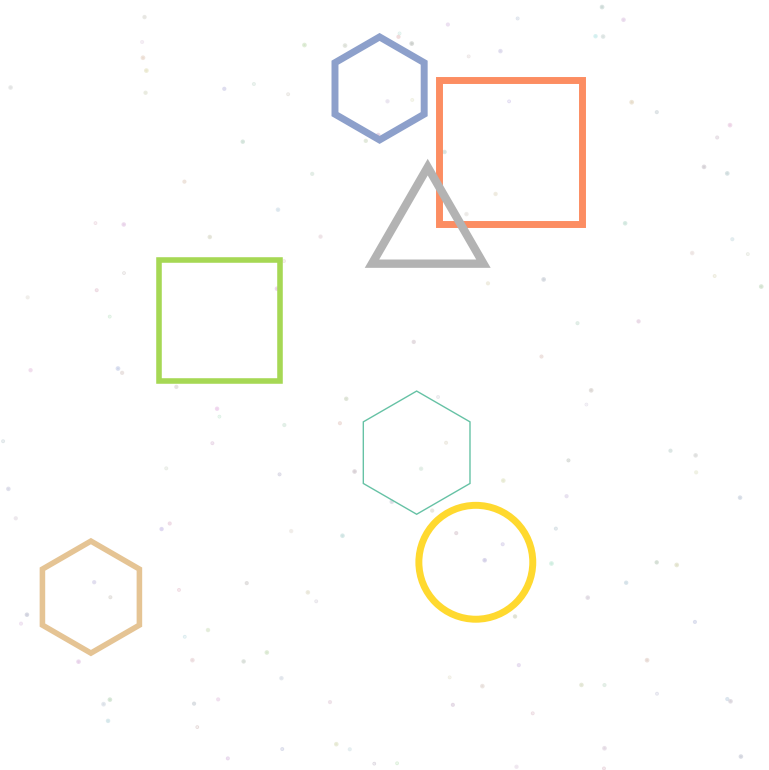[{"shape": "hexagon", "thickness": 0.5, "radius": 0.4, "center": [0.541, 0.412]}, {"shape": "square", "thickness": 2.5, "radius": 0.47, "center": [0.663, 0.802]}, {"shape": "hexagon", "thickness": 2.5, "radius": 0.33, "center": [0.493, 0.885]}, {"shape": "square", "thickness": 2, "radius": 0.39, "center": [0.285, 0.584]}, {"shape": "circle", "thickness": 2.5, "radius": 0.37, "center": [0.618, 0.27]}, {"shape": "hexagon", "thickness": 2, "radius": 0.36, "center": [0.118, 0.225]}, {"shape": "triangle", "thickness": 3, "radius": 0.42, "center": [0.555, 0.699]}]